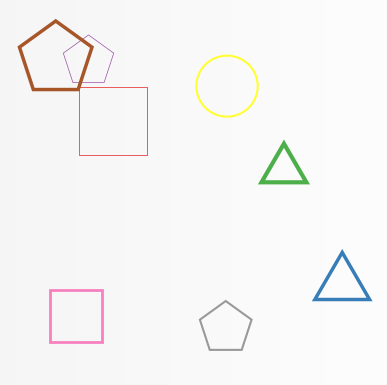[{"shape": "square", "thickness": 0.5, "radius": 0.44, "center": [0.291, 0.686]}, {"shape": "triangle", "thickness": 2.5, "radius": 0.41, "center": [0.883, 0.263]}, {"shape": "triangle", "thickness": 3, "radius": 0.33, "center": [0.733, 0.56]}, {"shape": "pentagon", "thickness": 0.5, "radius": 0.34, "center": [0.228, 0.841]}, {"shape": "circle", "thickness": 1.5, "radius": 0.4, "center": [0.586, 0.776]}, {"shape": "pentagon", "thickness": 2.5, "radius": 0.49, "center": [0.144, 0.847]}, {"shape": "square", "thickness": 2, "radius": 0.34, "center": [0.196, 0.18]}, {"shape": "pentagon", "thickness": 1.5, "radius": 0.35, "center": [0.583, 0.148]}]